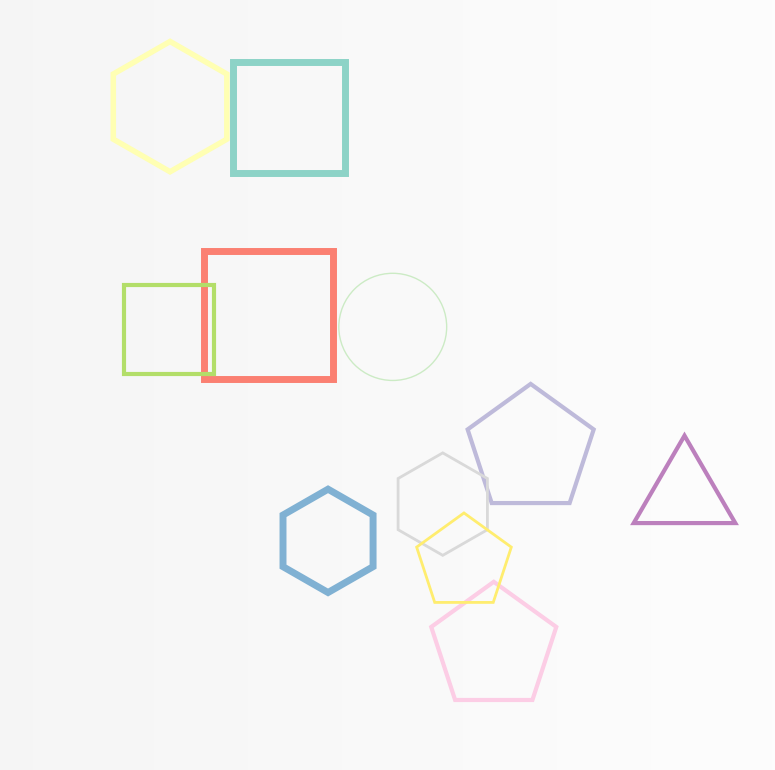[{"shape": "square", "thickness": 2.5, "radius": 0.36, "center": [0.373, 0.847]}, {"shape": "hexagon", "thickness": 2, "radius": 0.42, "center": [0.219, 0.862]}, {"shape": "pentagon", "thickness": 1.5, "radius": 0.43, "center": [0.685, 0.416]}, {"shape": "square", "thickness": 2.5, "radius": 0.41, "center": [0.346, 0.591]}, {"shape": "hexagon", "thickness": 2.5, "radius": 0.34, "center": [0.423, 0.298]}, {"shape": "square", "thickness": 1.5, "radius": 0.29, "center": [0.218, 0.572]}, {"shape": "pentagon", "thickness": 1.5, "radius": 0.42, "center": [0.637, 0.16]}, {"shape": "hexagon", "thickness": 1, "radius": 0.33, "center": [0.571, 0.345]}, {"shape": "triangle", "thickness": 1.5, "radius": 0.38, "center": [0.883, 0.359]}, {"shape": "circle", "thickness": 0.5, "radius": 0.35, "center": [0.507, 0.575]}, {"shape": "pentagon", "thickness": 1, "radius": 0.32, "center": [0.599, 0.27]}]